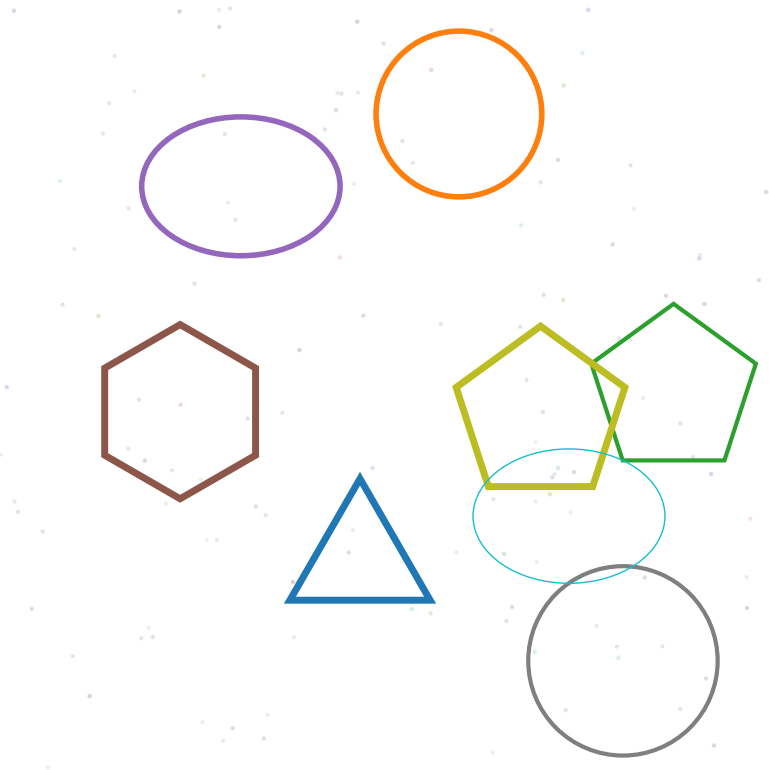[{"shape": "triangle", "thickness": 2.5, "radius": 0.53, "center": [0.468, 0.273]}, {"shape": "circle", "thickness": 2, "radius": 0.54, "center": [0.596, 0.852]}, {"shape": "pentagon", "thickness": 1.5, "radius": 0.56, "center": [0.875, 0.493]}, {"shape": "oval", "thickness": 2, "radius": 0.64, "center": [0.313, 0.758]}, {"shape": "hexagon", "thickness": 2.5, "radius": 0.57, "center": [0.234, 0.465]}, {"shape": "circle", "thickness": 1.5, "radius": 0.61, "center": [0.809, 0.142]}, {"shape": "pentagon", "thickness": 2.5, "radius": 0.58, "center": [0.702, 0.461]}, {"shape": "oval", "thickness": 0.5, "radius": 0.62, "center": [0.739, 0.33]}]